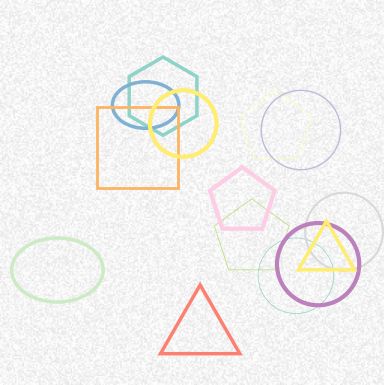[{"shape": "hexagon", "thickness": 2.5, "radius": 0.51, "center": [0.424, 0.75]}, {"shape": "circle", "thickness": 0.5, "radius": 0.49, "center": [0.769, 0.284]}, {"shape": "pentagon", "thickness": 0.5, "radius": 0.49, "center": [0.717, 0.667]}, {"shape": "circle", "thickness": 1, "radius": 0.52, "center": [0.782, 0.662]}, {"shape": "triangle", "thickness": 2.5, "radius": 0.59, "center": [0.52, 0.141]}, {"shape": "oval", "thickness": 2.5, "radius": 0.43, "center": [0.378, 0.727]}, {"shape": "square", "thickness": 2, "radius": 0.53, "center": [0.357, 0.616]}, {"shape": "pentagon", "thickness": 0.5, "radius": 0.51, "center": [0.654, 0.382]}, {"shape": "pentagon", "thickness": 3, "radius": 0.44, "center": [0.629, 0.477]}, {"shape": "circle", "thickness": 1.5, "radius": 0.51, "center": [0.894, 0.398]}, {"shape": "circle", "thickness": 3, "radius": 0.53, "center": [0.826, 0.314]}, {"shape": "oval", "thickness": 2.5, "radius": 0.59, "center": [0.149, 0.299]}, {"shape": "triangle", "thickness": 2.5, "radius": 0.42, "center": [0.848, 0.342]}, {"shape": "circle", "thickness": 3, "radius": 0.43, "center": [0.476, 0.679]}]